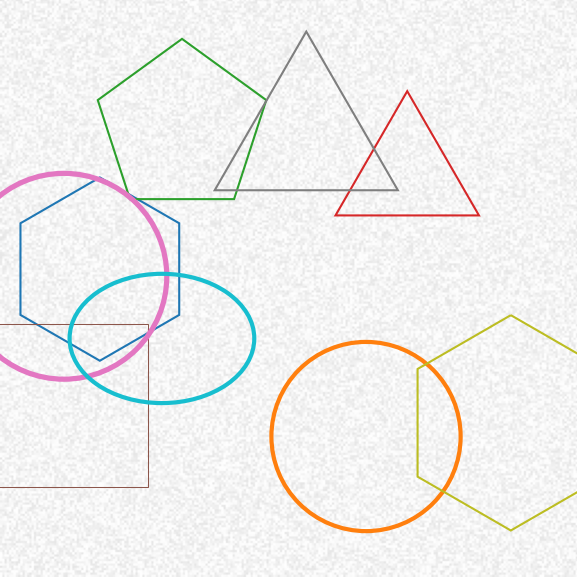[{"shape": "hexagon", "thickness": 1, "radius": 0.79, "center": [0.173, 0.533]}, {"shape": "circle", "thickness": 2, "radius": 0.82, "center": [0.634, 0.243]}, {"shape": "pentagon", "thickness": 1, "radius": 0.77, "center": [0.315, 0.778]}, {"shape": "triangle", "thickness": 1, "radius": 0.72, "center": [0.705, 0.698]}, {"shape": "square", "thickness": 0.5, "radius": 0.71, "center": [0.115, 0.297]}, {"shape": "circle", "thickness": 2.5, "radius": 0.89, "center": [0.111, 0.521]}, {"shape": "triangle", "thickness": 1, "radius": 0.92, "center": [0.53, 0.761]}, {"shape": "hexagon", "thickness": 1, "radius": 0.93, "center": [0.885, 0.267]}, {"shape": "oval", "thickness": 2, "radius": 0.8, "center": [0.28, 0.413]}]